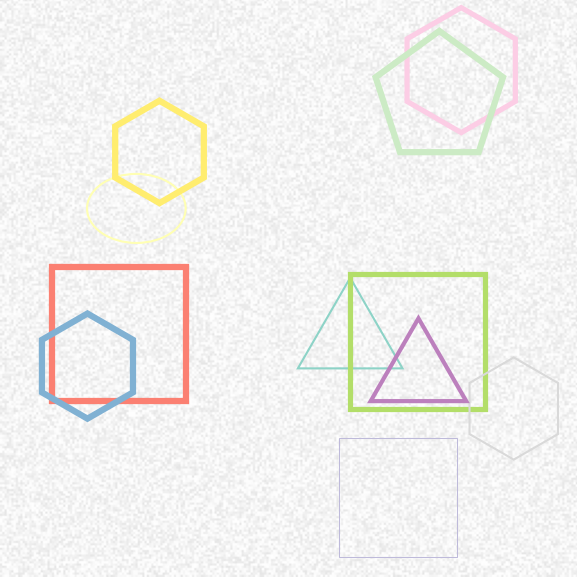[{"shape": "triangle", "thickness": 1, "radius": 0.52, "center": [0.606, 0.414]}, {"shape": "oval", "thickness": 1, "radius": 0.43, "center": [0.236, 0.638]}, {"shape": "square", "thickness": 0.5, "radius": 0.51, "center": [0.689, 0.138]}, {"shape": "square", "thickness": 3, "radius": 0.58, "center": [0.206, 0.421]}, {"shape": "hexagon", "thickness": 3, "radius": 0.46, "center": [0.151, 0.365]}, {"shape": "square", "thickness": 2.5, "radius": 0.59, "center": [0.723, 0.407]}, {"shape": "hexagon", "thickness": 2.5, "radius": 0.54, "center": [0.799, 0.878]}, {"shape": "hexagon", "thickness": 1, "radius": 0.44, "center": [0.89, 0.292]}, {"shape": "triangle", "thickness": 2, "radius": 0.48, "center": [0.725, 0.352]}, {"shape": "pentagon", "thickness": 3, "radius": 0.58, "center": [0.761, 0.83]}, {"shape": "hexagon", "thickness": 3, "radius": 0.44, "center": [0.276, 0.736]}]